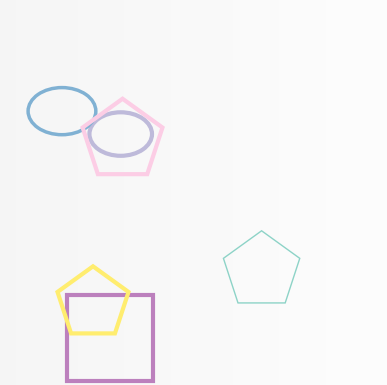[{"shape": "pentagon", "thickness": 1, "radius": 0.52, "center": [0.675, 0.297]}, {"shape": "oval", "thickness": 3, "radius": 0.4, "center": [0.312, 0.652]}, {"shape": "oval", "thickness": 2.5, "radius": 0.44, "center": [0.16, 0.711]}, {"shape": "pentagon", "thickness": 3, "radius": 0.54, "center": [0.316, 0.635]}, {"shape": "square", "thickness": 3, "radius": 0.56, "center": [0.284, 0.123]}, {"shape": "pentagon", "thickness": 3, "radius": 0.48, "center": [0.24, 0.212]}]